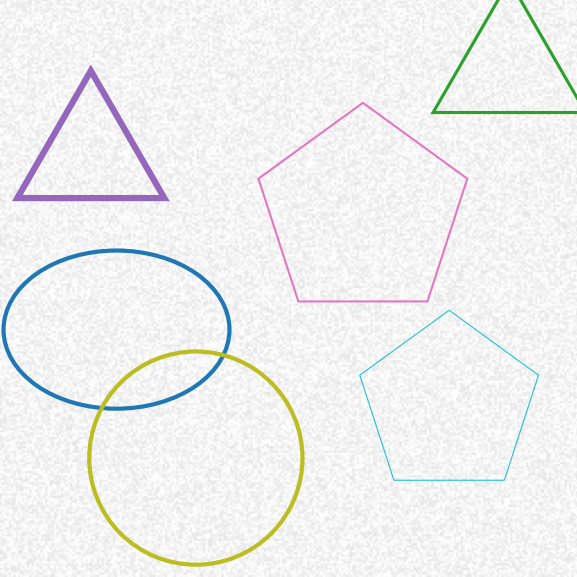[{"shape": "oval", "thickness": 2, "radius": 0.98, "center": [0.202, 0.428]}, {"shape": "triangle", "thickness": 1.5, "radius": 0.76, "center": [0.882, 0.88]}, {"shape": "triangle", "thickness": 3, "radius": 0.73, "center": [0.157, 0.73]}, {"shape": "pentagon", "thickness": 1, "radius": 0.95, "center": [0.628, 0.631]}, {"shape": "circle", "thickness": 2, "radius": 0.92, "center": [0.339, 0.206]}, {"shape": "pentagon", "thickness": 0.5, "radius": 0.81, "center": [0.778, 0.299]}]